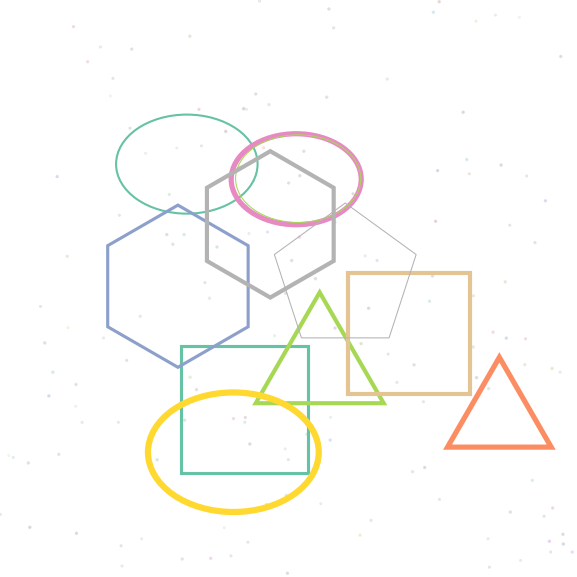[{"shape": "square", "thickness": 1.5, "radius": 0.55, "center": [0.423, 0.29]}, {"shape": "oval", "thickness": 1, "radius": 0.61, "center": [0.324, 0.715]}, {"shape": "triangle", "thickness": 2.5, "radius": 0.52, "center": [0.865, 0.277]}, {"shape": "hexagon", "thickness": 1.5, "radius": 0.7, "center": [0.308, 0.504]}, {"shape": "oval", "thickness": 2.5, "radius": 0.56, "center": [0.513, 0.689]}, {"shape": "oval", "thickness": 0.5, "radius": 0.54, "center": [0.516, 0.69]}, {"shape": "triangle", "thickness": 2, "radius": 0.64, "center": [0.554, 0.365]}, {"shape": "oval", "thickness": 3, "radius": 0.74, "center": [0.404, 0.216]}, {"shape": "square", "thickness": 2, "radius": 0.52, "center": [0.708, 0.421]}, {"shape": "hexagon", "thickness": 2, "radius": 0.63, "center": [0.468, 0.611]}, {"shape": "pentagon", "thickness": 0.5, "radius": 0.65, "center": [0.598, 0.518]}]